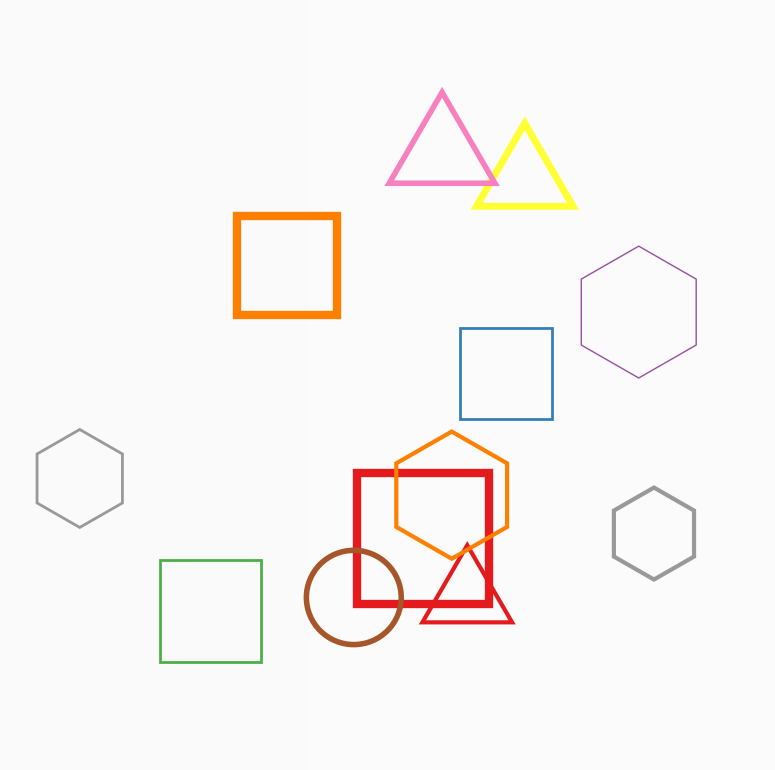[{"shape": "triangle", "thickness": 1.5, "radius": 0.33, "center": [0.603, 0.225]}, {"shape": "square", "thickness": 3, "radius": 0.42, "center": [0.546, 0.3]}, {"shape": "square", "thickness": 1, "radius": 0.3, "center": [0.653, 0.515]}, {"shape": "square", "thickness": 1, "radius": 0.33, "center": [0.272, 0.206]}, {"shape": "hexagon", "thickness": 0.5, "radius": 0.43, "center": [0.824, 0.595]}, {"shape": "hexagon", "thickness": 1.5, "radius": 0.41, "center": [0.583, 0.357]}, {"shape": "square", "thickness": 3, "radius": 0.32, "center": [0.37, 0.655]}, {"shape": "triangle", "thickness": 2.5, "radius": 0.36, "center": [0.677, 0.768]}, {"shape": "circle", "thickness": 2, "radius": 0.31, "center": [0.457, 0.224]}, {"shape": "triangle", "thickness": 2, "radius": 0.39, "center": [0.57, 0.801]}, {"shape": "hexagon", "thickness": 1.5, "radius": 0.3, "center": [0.844, 0.307]}, {"shape": "hexagon", "thickness": 1, "radius": 0.32, "center": [0.103, 0.379]}]